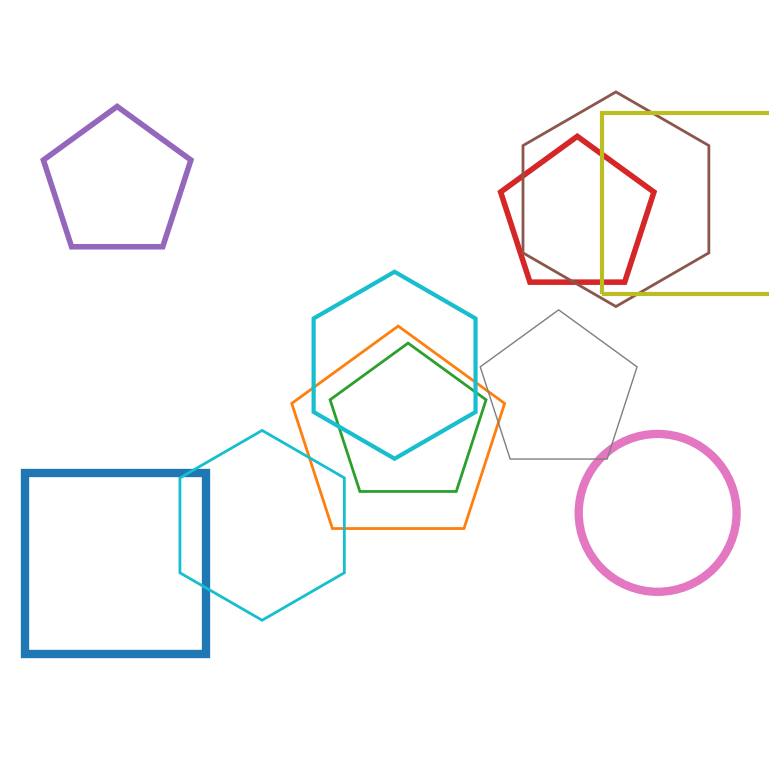[{"shape": "square", "thickness": 3, "radius": 0.59, "center": [0.15, 0.268]}, {"shape": "pentagon", "thickness": 1, "radius": 0.73, "center": [0.517, 0.431]}, {"shape": "pentagon", "thickness": 1, "radius": 0.53, "center": [0.53, 0.448]}, {"shape": "pentagon", "thickness": 2, "radius": 0.52, "center": [0.75, 0.718]}, {"shape": "pentagon", "thickness": 2, "radius": 0.5, "center": [0.152, 0.761]}, {"shape": "hexagon", "thickness": 1, "radius": 0.7, "center": [0.8, 0.741]}, {"shape": "circle", "thickness": 3, "radius": 0.51, "center": [0.854, 0.334]}, {"shape": "pentagon", "thickness": 0.5, "radius": 0.54, "center": [0.726, 0.49]}, {"shape": "square", "thickness": 1.5, "radius": 0.59, "center": [0.9, 0.736]}, {"shape": "hexagon", "thickness": 1.5, "radius": 0.61, "center": [0.512, 0.526]}, {"shape": "hexagon", "thickness": 1, "radius": 0.62, "center": [0.34, 0.318]}]